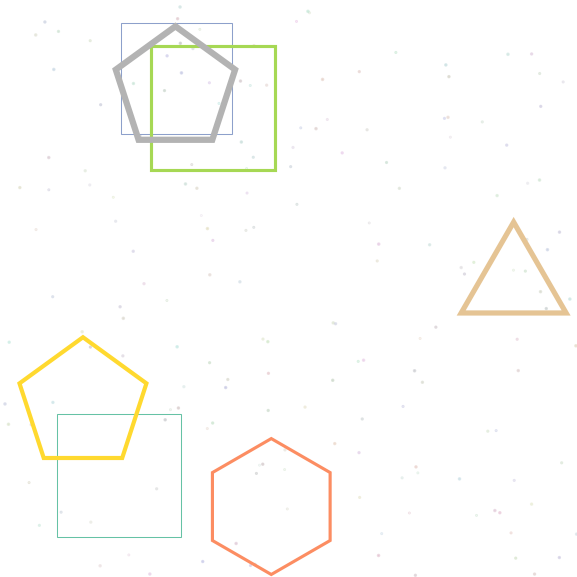[{"shape": "square", "thickness": 0.5, "radius": 0.53, "center": [0.206, 0.176]}, {"shape": "hexagon", "thickness": 1.5, "radius": 0.59, "center": [0.47, 0.122]}, {"shape": "square", "thickness": 0.5, "radius": 0.48, "center": [0.306, 0.863]}, {"shape": "square", "thickness": 1.5, "radius": 0.54, "center": [0.369, 0.812]}, {"shape": "pentagon", "thickness": 2, "radius": 0.58, "center": [0.144, 0.3]}, {"shape": "triangle", "thickness": 2.5, "radius": 0.52, "center": [0.889, 0.51]}, {"shape": "pentagon", "thickness": 3, "radius": 0.54, "center": [0.304, 0.845]}]